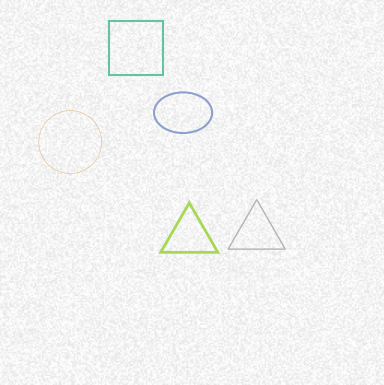[{"shape": "square", "thickness": 1.5, "radius": 0.35, "center": [0.353, 0.875]}, {"shape": "oval", "thickness": 1.5, "radius": 0.38, "center": [0.476, 0.707]}, {"shape": "triangle", "thickness": 2, "radius": 0.43, "center": [0.492, 0.387]}, {"shape": "circle", "thickness": 0.5, "radius": 0.41, "center": [0.182, 0.631]}, {"shape": "triangle", "thickness": 1, "radius": 0.43, "center": [0.667, 0.396]}]